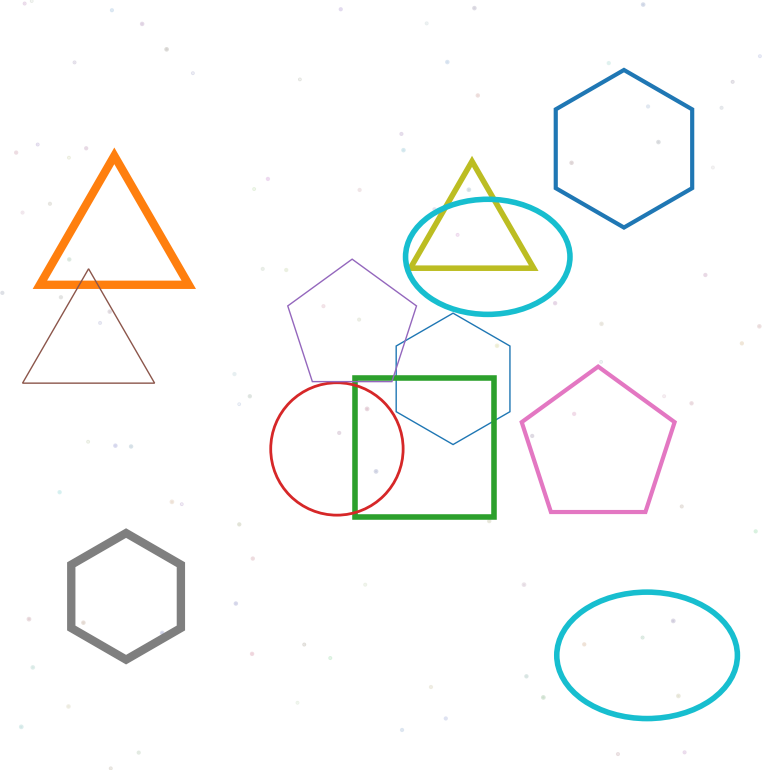[{"shape": "hexagon", "thickness": 0.5, "radius": 0.43, "center": [0.588, 0.508]}, {"shape": "hexagon", "thickness": 1.5, "radius": 0.51, "center": [0.81, 0.807]}, {"shape": "triangle", "thickness": 3, "radius": 0.56, "center": [0.148, 0.686]}, {"shape": "square", "thickness": 2, "radius": 0.45, "center": [0.552, 0.419]}, {"shape": "circle", "thickness": 1, "radius": 0.43, "center": [0.438, 0.417]}, {"shape": "pentagon", "thickness": 0.5, "radius": 0.44, "center": [0.457, 0.576]}, {"shape": "triangle", "thickness": 0.5, "radius": 0.5, "center": [0.115, 0.552]}, {"shape": "pentagon", "thickness": 1.5, "radius": 0.52, "center": [0.777, 0.419]}, {"shape": "hexagon", "thickness": 3, "radius": 0.41, "center": [0.164, 0.225]}, {"shape": "triangle", "thickness": 2, "radius": 0.46, "center": [0.613, 0.698]}, {"shape": "oval", "thickness": 2, "radius": 0.59, "center": [0.84, 0.149]}, {"shape": "oval", "thickness": 2, "radius": 0.53, "center": [0.633, 0.666]}]